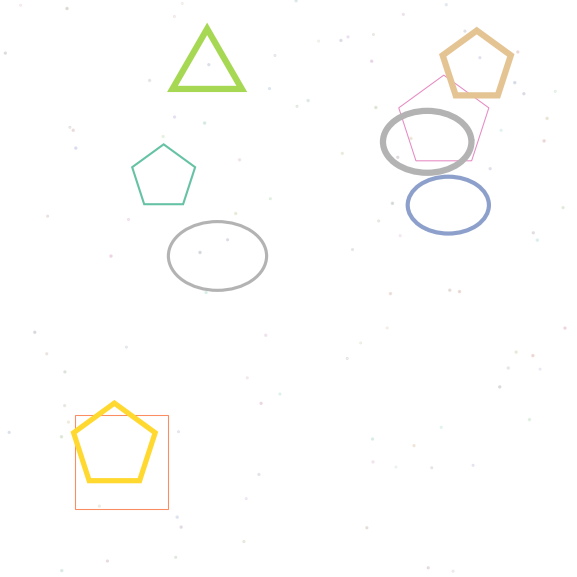[{"shape": "pentagon", "thickness": 1, "radius": 0.29, "center": [0.283, 0.692]}, {"shape": "square", "thickness": 0.5, "radius": 0.4, "center": [0.211, 0.199]}, {"shape": "oval", "thickness": 2, "radius": 0.35, "center": [0.776, 0.644]}, {"shape": "pentagon", "thickness": 0.5, "radius": 0.41, "center": [0.768, 0.787]}, {"shape": "triangle", "thickness": 3, "radius": 0.35, "center": [0.359, 0.88]}, {"shape": "pentagon", "thickness": 2.5, "radius": 0.37, "center": [0.198, 0.227]}, {"shape": "pentagon", "thickness": 3, "radius": 0.31, "center": [0.826, 0.884]}, {"shape": "oval", "thickness": 3, "radius": 0.38, "center": [0.74, 0.754]}, {"shape": "oval", "thickness": 1.5, "radius": 0.43, "center": [0.377, 0.556]}]